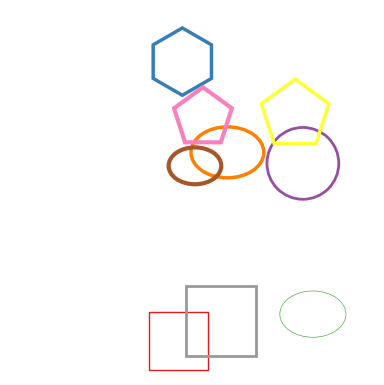[{"shape": "square", "thickness": 1, "radius": 0.38, "center": [0.463, 0.115]}, {"shape": "hexagon", "thickness": 2.5, "radius": 0.44, "center": [0.474, 0.84]}, {"shape": "oval", "thickness": 0.5, "radius": 0.43, "center": [0.813, 0.184]}, {"shape": "circle", "thickness": 2, "radius": 0.47, "center": [0.787, 0.576]}, {"shape": "oval", "thickness": 2.5, "radius": 0.47, "center": [0.591, 0.604]}, {"shape": "pentagon", "thickness": 2.5, "radius": 0.46, "center": [0.766, 0.702]}, {"shape": "oval", "thickness": 3, "radius": 0.34, "center": [0.506, 0.569]}, {"shape": "pentagon", "thickness": 3, "radius": 0.4, "center": [0.527, 0.694]}, {"shape": "square", "thickness": 2, "radius": 0.45, "center": [0.573, 0.166]}]